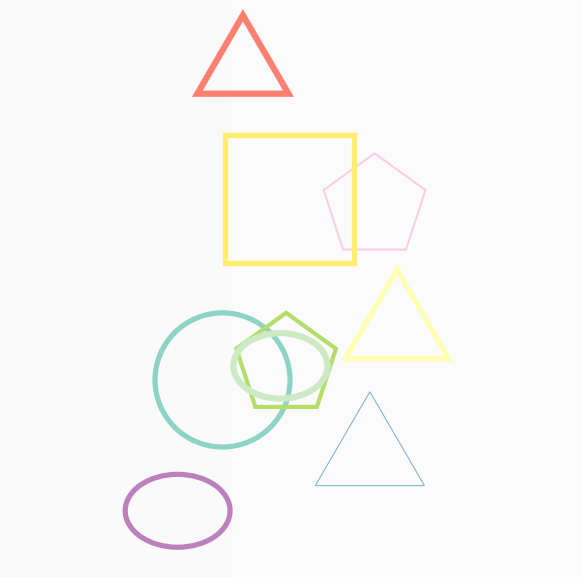[{"shape": "circle", "thickness": 2.5, "radius": 0.58, "center": [0.383, 0.341]}, {"shape": "triangle", "thickness": 2.5, "radius": 0.51, "center": [0.683, 0.43]}, {"shape": "triangle", "thickness": 3, "radius": 0.45, "center": [0.418, 0.882]}, {"shape": "triangle", "thickness": 0.5, "radius": 0.54, "center": [0.636, 0.212]}, {"shape": "pentagon", "thickness": 2, "radius": 0.45, "center": [0.492, 0.367]}, {"shape": "pentagon", "thickness": 1, "radius": 0.46, "center": [0.644, 0.642]}, {"shape": "oval", "thickness": 2.5, "radius": 0.45, "center": [0.306, 0.115]}, {"shape": "oval", "thickness": 3, "radius": 0.4, "center": [0.482, 0.366]}, {"shape": "square", "thickness": 2.5, "radius": 0.55, "center": [0.499, 0.655]}]